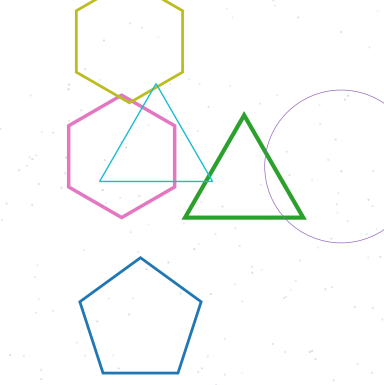[{"shape": "pentagon", "thickness": 2, "radius": 0.83, "center": [0.365, 0.165]}, {"shape": "triangle", "thickness": 3, "radius": 0.89, "center": [0.634, 0.523]}, {"shape": "circle", "thickness": 0.5, "radius": 0.99, "center": [0.886, 0.568]}, {"shape": "hexagon", "thickness": 2.5, "radius": 0.79, "center": [0.316, 0.594]}, {"shape": "hexagon", "thickness": 2, "radius": 0.8, "center": [0.336, 0.892]}, {"shape": "triangle", "thickness": 1, "radius": 0.85, "center": [0.405, 0.613]}]